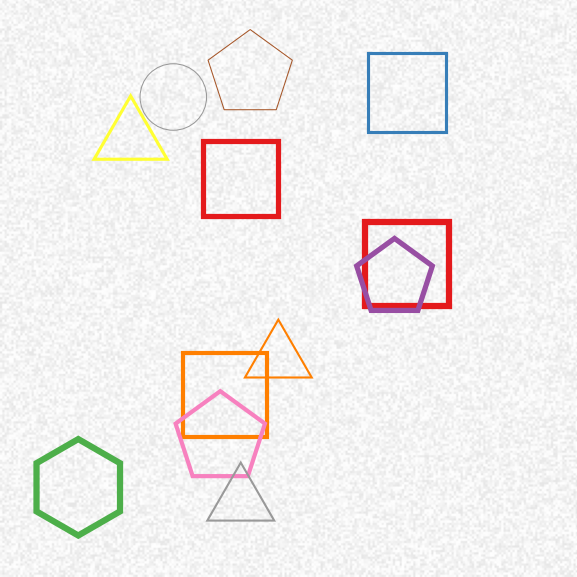[{"shape": "square", "thickness": 2.5, "radius": 0.33, "center": [0.417, 0.691]}, {"shape": "square", "thickness": 3, "radius": 0.36, "center": [0.704, 0.542]}, {"shape": "square", "thickness": 1.5, "radius": 0.34, "center": [0.705, 0.839]}, {"shape": "hexagon", "thickness": 3, "radius": 0.42, "center": [0.136, 0.155]}, {"shape": "pentagon", "thickness": 2.5, "radius": 0.34, "center": [0.683, 0.517]}, {"shape": "square", "thickness": 2, "radius": 0.36, "center": [0.39, 0.314]}, {"shape": "triangle", "thickness": 1, "radius": 0.33, "center": [0.482, 0.379]}, {"shape": "triangle", "thickness": 1.5, "radius": 0.37, "center": [0.226, 0.76]}, {"shape": "pentagon", "thickness": 0.5, "radius": 0.38, "center": [0.433, 0.871]}, {"shape": "pentagon", "thickness": 2, "radius": 0.41, "center": [0.381, 0.24]}, {"shape": "circle", "thickness": 0.5, "radius": 0.29, "center": [0.3, 0.831]}, {"shape": "triangle", "thickness": 1, "radius": 0.33, "center": [0.417, 0.131]}]